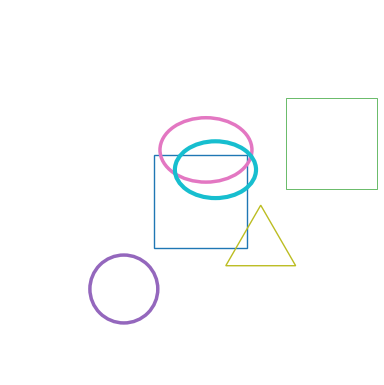[{"shape": "square", "thickness": 1, "radius": 0.6, "center": [0.521, 0.477]}, {"shape": "square", "thickness": 0.5, "radius": 0.59, "center": [0.861, 0.627]}, {"shape": "circle", "thickness": 2.5, "radius": 0.44, "center": [0.322, 0.249]}, {"shape": "oval", "thickness": 2.5, "radius": 0.6, "center": [0.535, 0.611]}, {"shape": "triangle", "thickness": 1, "radius": 0.52, "center": [0.677, 0.362]}, {"shape": "oval", "thickness": 3, "radius": 0.53, "center": [0.56, 0.559]}]